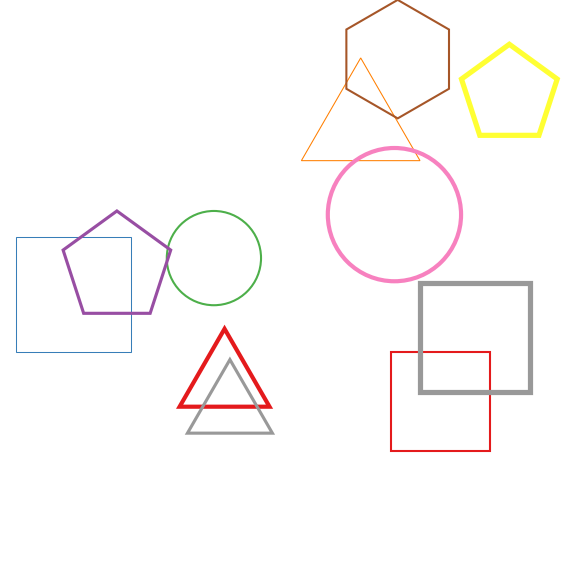[{"shape": "square", "thickness": 1, "radius": 0.43, "center": [0.763, 0.304]}, {"shape": "triangle", "thickness": 2, "radius": 0.45, "center": [0.389, 0.34]}, {"shape": "square", "thickness": 0.5, "radius": 0.5, "center": [0.128, 0.489]}, {"shape": "circle", "thickness": 1, "radius": 0.41, "center": [0.37, 0.552]}, {"shape": "pentagon", "thickness": 1.5, "radius": 0.49, "center": [0.202, 0.536]}, {"shape": "triangle", "thickness": 0.5, "radius": 0.59, "center": [0.625, 0.78]}, {"shape": "pentagon", "thickness": 2.5, "radius": 0.44, "center": [0.882, 0.835]}, {"shape": "hexagon", "thickness": 1, "radius": 0.51, "center": [0.689, 0.897]}, {"shape": "circle", "thickness": 2, "radius": 0.58, "center": [0.683, 0.627]}, {"shape": "triangle", "thickness": 1.5, "radius": 0.42, "center": [0.398, 0.292]}, {"shape": "square", "thickness": 2.5, "radius": 0.47, "center": [0.823, 0.414]}]